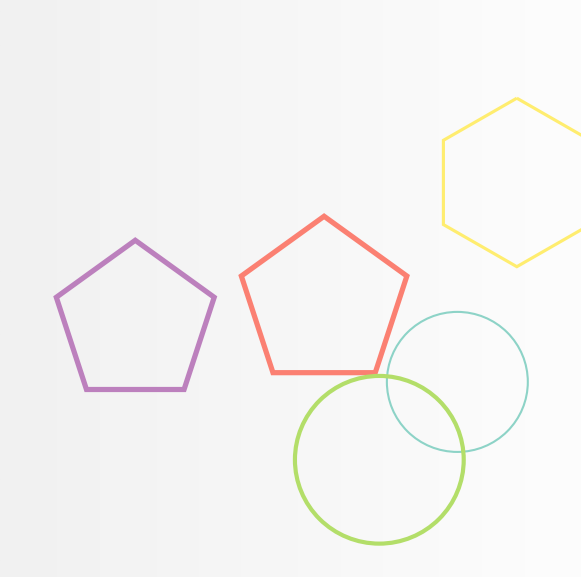[{"shape": "circle", "thickness": 1, "radius": 0.61, "center": [0.787, 0.338]}, {"shape": "pentagon", "thickness": 2.5, "radius": 0.75, "center": [0.558, 0.475]}, {"shape": "circle", "thickness": 2, "radius": 0.73, "center": [0.653, 0.203]}, {"shape": "pentagon", "thickness": 2.5, "radius": 0.71, "center": [0.233, 0.44]}, {"shape": "hexagon", "thickness": 1.5, "radius": 0.73, "center": [0.889, 0.683]}]